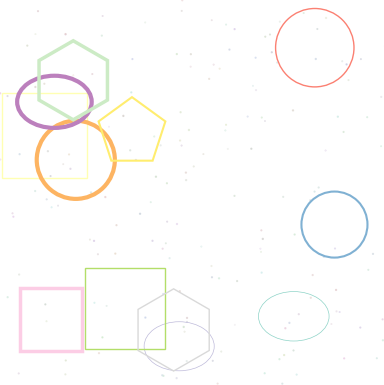[{"shape": "oval", "thickness": 0.5, "radius": 0.46, "center": [0.763, 0.178]}, {"shape": "square", "thickness": 1, "radius": 0.55, "center": [0.115, 0.648]}, {"shape": "oval", "thickness": 0.5, "radius": 0.46, "center": [0.465, 0.101]}, {"shape": "circle", "thickness": 1, "radius": 0.51, "center": [0.818, 0.876]}, {"shape": "circle", "thickness": 1.5, "radius": 0.43, "center": [0.869, 0.417]}, {"shape": "circle", "thickness": 3, "radius": 0.51, "center": [0.197, 0.585]}, {"shape": "square", "thickness": 1, "radius": 0.52, "center": [0.324, 0.199]}, {"shape": "square", "thickness": 2.5, "radius": 0.4, "center": [0.132, 0.17]}, {"shape": "hexagon", "thickness": 1, "radius": 0.53, "center": [0.451, 0.143]}, {"shape": "oval", "thickness": 3, "radius": 0.48, "center": [0.141, 0.736]}, {"shape": "hexagon", "thickness": 2.5, "radius": 0.51, "center": [0.19, 0.791]}, {"shape": "pentagon", "thickness": 1.5, "radius": 0.46, "center": [0.343, 0.656]}]